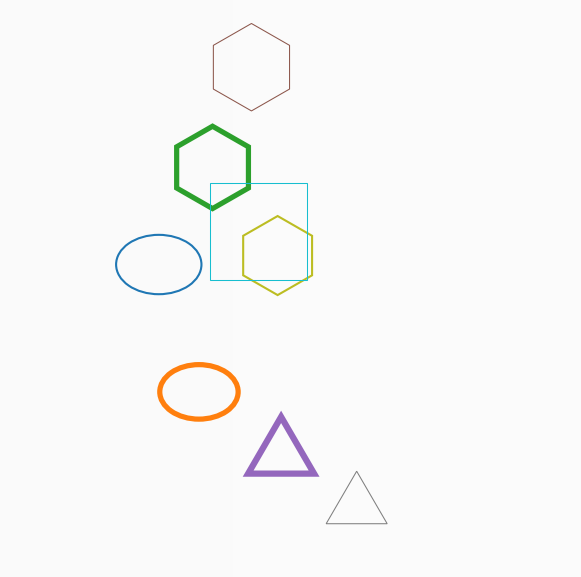[{"shape": "oval", "thickness": 1, "radius": 0.37, "center": [0.273, 0.541]}, {"shape": "oval", "thickness": 2.5, "radius": 0.34, "center": [0.342, 0.321]}, {"shape": "hexagon", "thickness": 2.5, "radius": 0.36, "center": [0.366, 0.709]}, {"shape": "triangle", "thickness": 3, "radius": 0.33, "center": [0.484, 0.212]}, {"shape": "hexagon", "thickness": 0.5, "radius": 0.38, "center": [0.433, 0.883]}, {"shape": "triangle", "thickness": 0.5, "radius": 0.3, "center": [0.614, 0.123]}, {"shape": "hexagon", "thickness": 1, "radius": 0.34, "center": [0.478, 0.557]}, {"shape": "square", "thickness": 0.5, "radius": 0.42, "center": [0.444, 0.598]}]